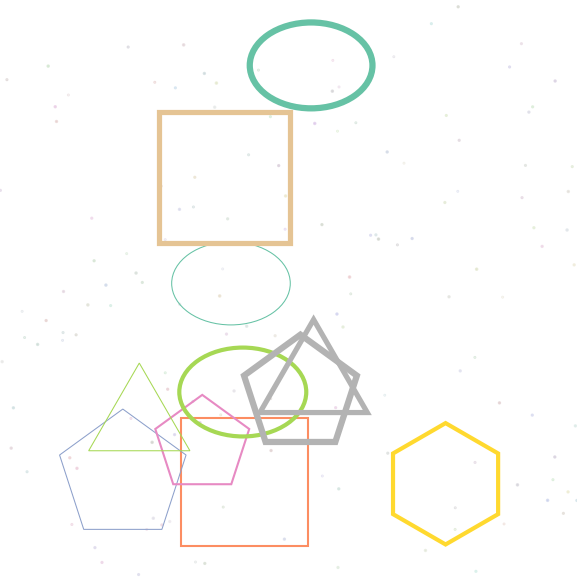[{"shape": "oval", "thickness": 3, "radius": 0.53, "center": [0.539, 0.886]}, {"shape": "oval", "thickness": 0.5, "radius": 0.51, "center": [0.4, 0.508]}, {"shape": "square", "thickness": 1, "radius": 0.55, "center": [0.424, 0.165]}, {"shape": "pentagon", "thickness": 0.5, "radius": 0.58, "center": [0.213, 0.176]}, {"shape": "pentagon", "thickness": 1, "radius": 0.43, "center": [0.35, 0.23]}, {"shape": "oval", "thickness": 2, "radius": 0.55, "center": [0.42, 0.32]}, {"shape": "triangle", "thickness": 0.5, "radius": 0.51, "center": [0.241, 0.269]}, {"shape": "hexagon", "thickness": 2, "radius": 0.53, "center": [0.772, 0.161]}, {"shape": "square", "thickness": 2.5, "radius": 0.56, "center": [0.389, 0.692]}, {"shape": "triangle", "thickness": 2.5, "radius": 0.54, "center": [0.543, 0.338]}, {"shape": "pentagon", "thickness": 3, "radius": 0.51, "center": [0.52, 0.317]}]